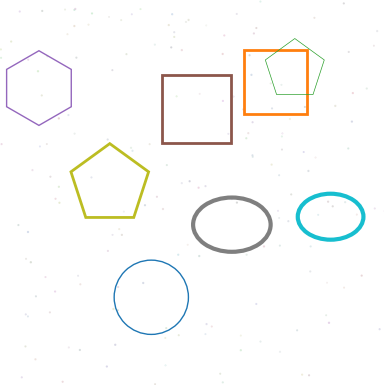[{"shape": "circle", "thickness": 1, "radius": 0.48, "center": [0.393, 0.228]}, {"shape": "square", "thickness": 2, "radius": 0.41, "center": [0.716, 0.787]}, {"shape": "pentagon", "thickness": 0.5, "radius": 0.4, "center": [0.766, 0.819]}, {"shape": "hexagon", "thickness": 1, "radius": 0.48, "center": [0.101, 0.771]}, {"shape": "square", "thickness": 2, "radius": 0.45, "center": [0.511, 0.717]}, {"shape": "oval", "thickness": 3, "radius": 0.5, "center": [0.602, 0.416]}, {"shape": "pentagon", "thickness": 2, "radius": 0.53, "center": [0.285, 0.521]}, {"shape": "oval", "thickness": 3, "radius": 0.43, "center": [0.859, 0.437]}]